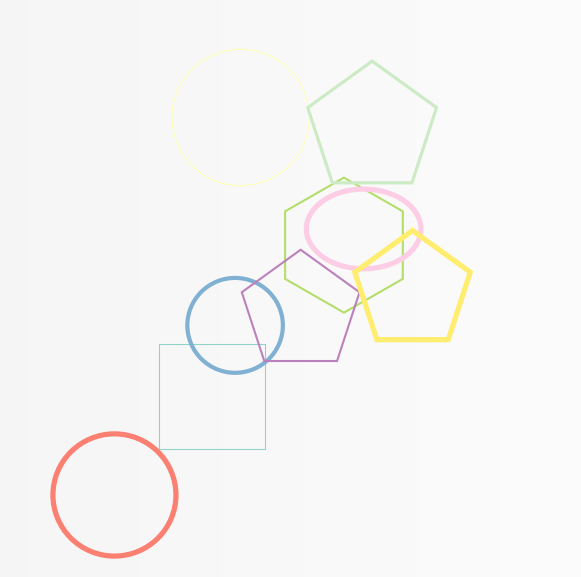[{"shape": "square", "thickness": 0.5, "radius": 0.45, "center": [0.365, 0.312]}, {"shape": "circle", "thickness": 0.5, "radius": 0.59, "center": [0.414, 0.796]}, {"shape": "circle", "thickness": 2.5, "radius": 0.53, "center": [0.197, 0.142]}, {"shape": "circle", "thickness": 2, "radius": 0.41, "center": [0.404, 0.436]}, {"shape": "hexagon", "thickness": 1, "radius": 0.58, "center": [0.592, 0.575]}, {"shape": "oval", "thickness": 2.5, "radius": 0.49, "center": [0.626, 0.603]}, {"shape": "pentagon", "thickness": 1, "radius": 0.53, "center": [0.517, 0.46]}, {"shape": "pentagon", "thickness": 1.5, "radius": 0.58, "center": [0.64, 0.777]}, {"shape": "pentagon", "thickness": 2.5, "radius": 0.52, "center": [0.71, 0.495]}]